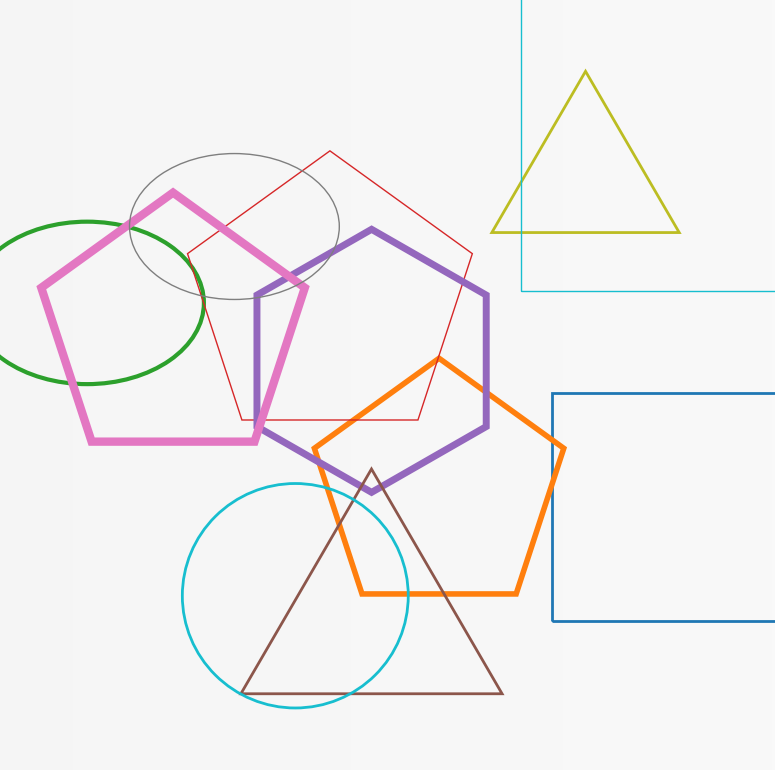[{"shape": "square", "thickness": 1, "radius": 0.74, "center": [0.86, 0.342]}, {"shape": "pentagon", "thickness": 2, "radius": 0.85, "center": [0.567, 0.366]}, {"shape": "oval", "thickness": 1.5, "radius": 0.75, "center": [0.112, 0.607]}, {"shape": "pentagon", "thickness": 0.5, "radius": 0.97, "center": [0.426, 0.611]}, {"shape": "hexagon", "thickness": 2.5, "radius": 0.85, "center": [0.479, 0.531]}, {"shape": "triangle", "thickness": 1, "radius": 0.97, "center": [0.479, 0.196]}, {"shape": "pentagon", "thickness": 3, "radius": 0.89, "center": [0.223, 0.571]}, {"shape": "oval", "thickness": 0.5, "radius": 0.68, "center": [0.302, 0.706]}, {"shape": "triangle", "thickness": 1, "radius": 0.7, "center": [0.756, 0.768]}, {"shape": "square", "thickness": 0.5, "radius": 0.95, "center": [0.864, 0.812]}, {"shape": "circle", "thickness": 1, "radius": 0.73, "center": [0.381, 0.226]}]